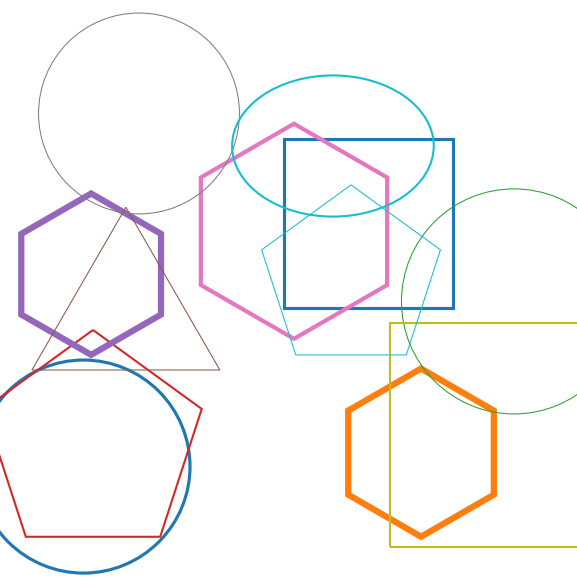[{"shape": "circle", "thickness": 1.5, "radius": 0.92, "center": [0.145, 0.191]}, {"shape": "square", "thickness": 1.5, "radius": 0.73, "center": [0.638, 0.612]}, {"shape": "hexagon", "thickness": 3, "radius": 0.73, "center": [0.729, 0.215]}, {"shape": "circle", "thickness": 0.5, "radius": 0.97, "center": [0.89, 0.477]}, {"shape": "pentagon", "thickness": 1, "radius": 0.99, "center": [0.161, 0.23]}, {"shape": "hexagon", "thickness": 3, "radius": 0.7, "center": [0.158, 0.524]}, {"shape": "triangle", "thickness": 0.5, "radius": 0.94, "center": [0.218, 0.452]}, {"shape": "hexagon", "thickness": 2, "radius": 0.93, "center": [0.509, 0.599]}, {"shape": "circle", "thickness": 0.5, "radius": 0.87, "center": [0.241, 0.803]}, {"shape": "square", "thickness": 1, "radius": 0.97, "center": [0.869, 0.246]}, {"shape": "oval", "thickness": 1, "radius": 0.87, "center": [0.576, 0.746]}, {"shape": "pentagon", "thickness": 0.5, "radius": 0.81, "center": [0.608, 0.516]}]